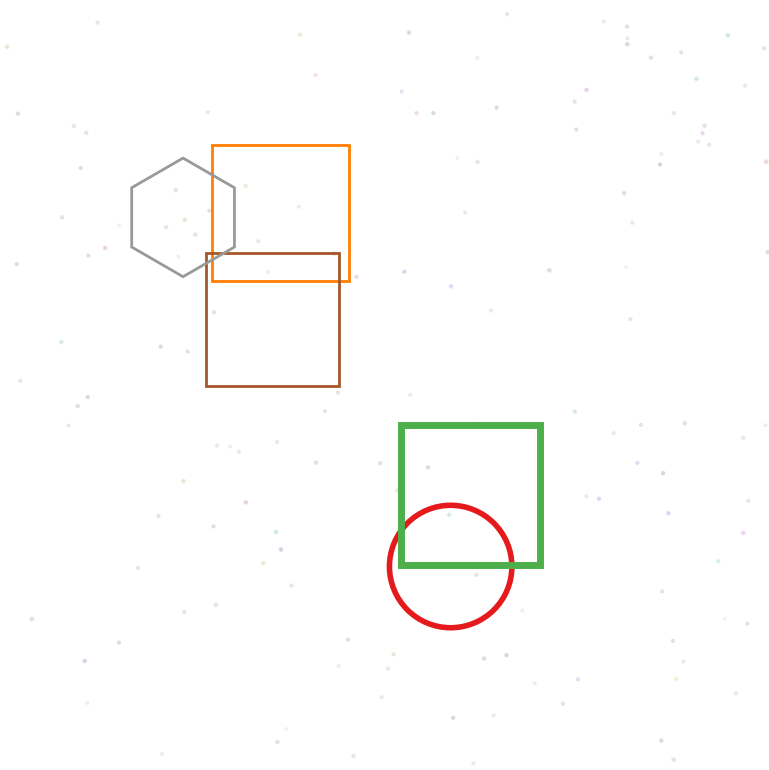[{"shape": "circle", "thickness": 2, "radius": 0.4, "center": [0.585, 0.264]}, {"shape": "square", "thickness": 2.5, "radius": 0.45, "center": [0.611, 0.357]}, {"shape": "square", "thickness": 1, "radius": 0.44, "center": [0.364, 0.724]}, {"shape": "square", "thickness": 1, "radius": 0.43, "center": [0.354, 0.585]}, {"shape": "hexagon", "thickness": 1, "radius": 0.39, "center": [0.238, 0.718]}]